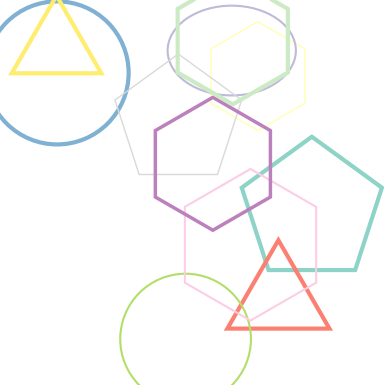[{"shape": "pentagon", "thickness": 3, "radius": 0.96, "center": [0.81, 0.453]}, {"shape": "hexagon", "thickness": 1, "radius": 0.71, "center": [0.67, 0.802]}, {"shape": "oval", "thickness": 1.5, "radius": 0.83, "center": [0.602, 0.869]}, {"shape": "triangle", "thickness": 3, "radius": 0.77, "center": [0.723, 0.223]}, {"shape": "circle", "thickness": 3, "radius": 0.93, "center": [0.148, 0.811]}, {"shape": "circle", "thickness": 1.5, "radius": 0.85, "center": [0.482, 0.119]}, {"shape": "hexagon", "thickness": 1.5, "radius": 0.98, "center": [0.651, 0.364]}, {"shape": "pentagon", "thickness": 1, "radius": 0.87, "center": [0.463, 0.687]}, {"shape": "hexagon", "thickness": 2.5, "radius": 0.86, "center": [0.553, 0.575]}, {"shape": "hexagon", "thickness": 3, "radius": 0.83, "center": [0.605, 0.894]}, {"shape": "triangle", "thickness": 3, "radius": 0.67, "center": [0.147, 0.877]}]